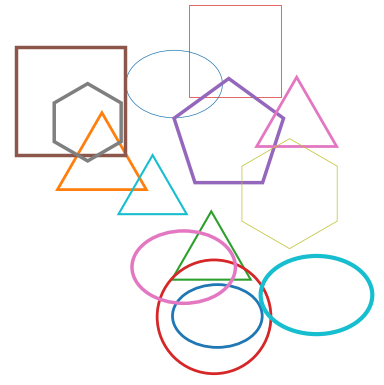[{"shape": "oval", "thickness": 0.5, "radius": 0.63, "center": [0.452, 0.782]}, {"shape": "oval", "thickness": 2, "radius": 0.58, "center": [0.565, 0.179]}, {"shape": "triangle", "thickness": 2, "radius": 0.67, "center": [0.265, 0.574]}, {"shape": "triangle", "thickness": 1.5, "radius": 0.59, "center": [0.549, 0.333]}, {"shape": "circle", "thickness": 2, "radius": 0.74, "center": [0.556, 0.177]}, {"shape": "square", "thickness": 0.5, "radius": 0.6, "center": [0.61, 0.867]}, {"shape": "pentagon", "thickness": 2.5, "radius": 0.75, "center": [0.594, 0.647]}, {"shape": "square", "thickness": 2.5, "radius": 0.7, "center": [0.183, 0.738]}, {"shape": "oval", "thickness": 2.5, "radius": 0.67, "center": [0.477, 0.306]}, {"shape": "triangle", "thickness": 2, "radius": 0.6, "center": [0.771, 0.679]}, {"shape": "hexagon", "thickness": 2.5, "radius": 0.5, "center": [0.228, 0.682]}, {"shape": "hexagon", "thickness": 0.5, "radius": 0.71, "center": [0.752, 0.497]}, {"shape": "triangle", "thickness": 1.5, "radius": 0.51, "center": [0.396, 0.495]}, {"shape": "oval", "thickness": 3, "radius": 0.73, "center": [0.822, 0.234]}]